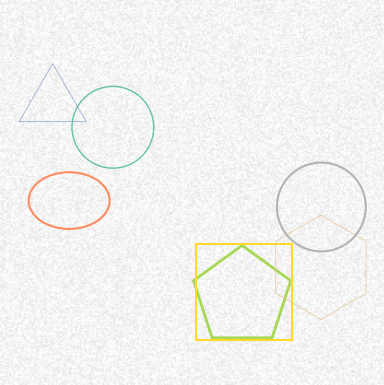[{"shape": "circle", "thickness": 1, "radius": 0.53, "center": [0.293, 0.669]}, {"shape": "oval", "thickness": 1.5, "radius": 0.53, "center": [0.18, 0.479]}, {"shape": "triangle", "thickness": 0.5, "radius": 0.5, "center": [0.137, 0.734]}, {"shape": "pentagon", "thickness": 2, "radius": 0.66, "center": [0.629, 0.23]}, {"shape": "square", "thickness": 1.5, "radius": 0.62, "center": [0.633, 0.242]}, {"shape": "hexagon", "thickness": 0.5, "radius": 0.68, "center": [0.834, 0.306]}, {"shape": "circle", "thickness": 1.5, "radius": 0.58, "center": [0.835, 0.462]}]